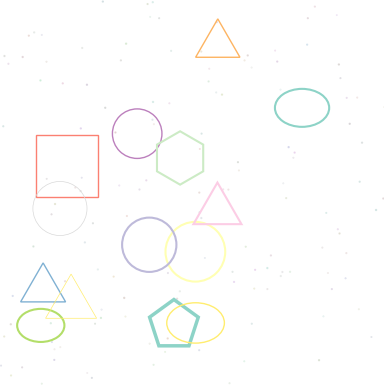[{"shape": "pentagon", "thickness": 2.5, "radius": 0.33, "center": [0.452, 0.156]}, {"shape": "oval", "thickness": 1.5, "radius": 0.35, "center": [0.785, 0.72]}, {"shape": "circle", "thickness": 1.5, "radius": 0.39, "center": [0.507, 0.346]}, {"shape": "circle", "thickness": 1.5, "radius": 0.35, "center": [0.388, 0.364]}, {"shape": "square", "thickness": 1, "radius": 0.4, "center": [0.174, 0.568]}, {"shape": "triangle", "thickness": 1, "radius": 0.34, "center": [0.112, 0.25]}, {"shape": "triangle", "thickness": 1, "radius": 0.33, "center": [0.566, 0.884]}, {"shape": "oval", "thickness": 1.5, "radius": 0.31, "center": [0.106, 0.155]}, {"shape": "triangle", "thickness": 1.5, "radius": 0.36, "center": [0.565, 0.454]}, {"shape": "circle", "thickness": 0.5, "radius": 0.35, "center": [0.156, 0.458]}, {"shape": "circle", "thickness": 1, "radius": 0.32, "center": [0.356, 0.653]}, {"shape": "hexagon", "thickness": 1.5, "radius": 0.35, "center": [0.468, 0.59]}, {"shape": "oval", "thickness": 1, "radius": 0.37, "center": [0.508, 0.161]}, {"shape": "triangle", "thickness": 0.5, "radius": 0.38, "center": [0.185, 0.212]}]